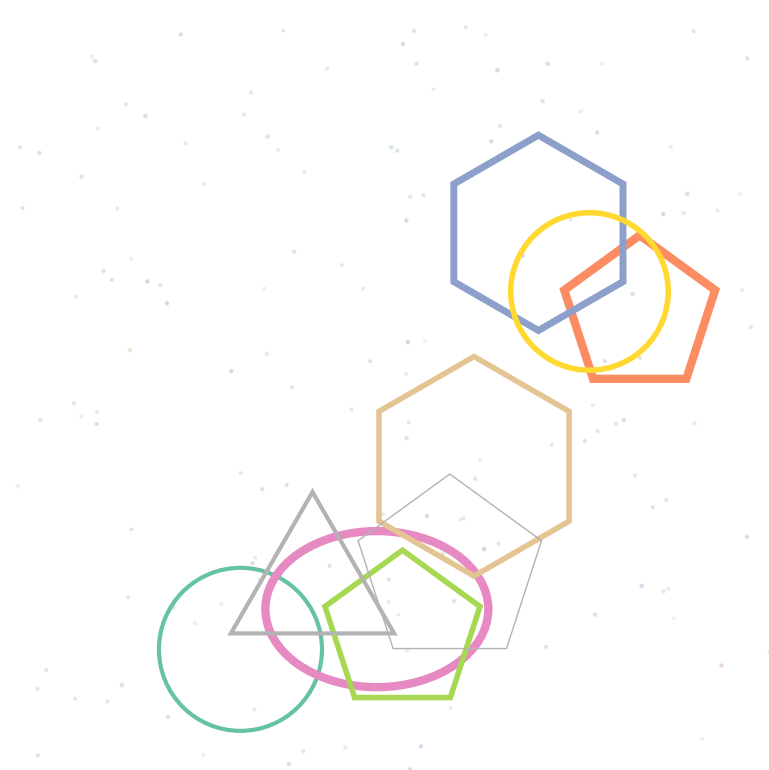[{"shape": "circle", "thickness": 1.5, "radius": 0.53, "center": [0.312, 0.157]}, {"shape": "pentagon", "thickness": 3, "radius": 0.52, "center": [0.831, 0.591]}, {"shape": "hexagon", "thickness": 2.5, "radius": 0.63, "center": [0.699, 0.698]}, {"shape": "oval", "thickness": 3, "radius": 0.72, "center": [0.489, 0.209]}, {"shape": "pentagon", "thickness": 2, "radius": 0.53, "center": [0.523, 0.18]}, {"shape": "circle", "thickness": 2, "radius": 0.51, "center": [0.766, 0.621]}, {"shape": "hexagon", "thickness": 2, "radius": 0.71, "center": [0.616, 0.394]}, {"shape": "pentagon", "thickness": 0.5, "radius": 0.63, "center": [0.584, 0.259]}, {"shape": "triangle", "thickness": 1.5, "radius": 0.61, "center": [0.406, 0.239]}]